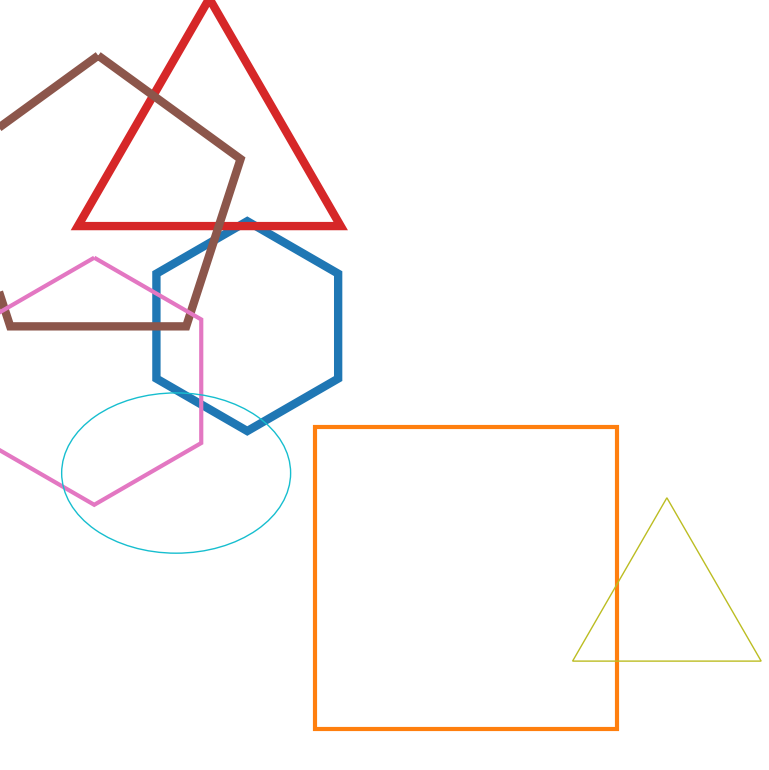[{"shape": "hexagon", "thickness": 3, "radius": 0.68, "center": [0.321, 0.576]}, {"shape": "square", "thickness": 1.5, "radius": 0.98, "center": [0.605, 0.249]}, {"shape": "triangle", "thickness": 3, "radius": 0.99, "center": [0.272, 0.805]}, {"shape": "pentagon", "thickness": 3, "radius": 0.97, "center": [0.128, 0.733]}, {"shape": "hexagon", "thickness": 1.5, "radius": 0.8, "center": [0.122, 0.505]}, {"shape": "triangle", "thickness": 0.5, "radius": 0.71, "center": [0.866, 0.212]}, {"shape": "oval", "thickness": 0.5, "radius": 0.74, "center": [0.229, 0.386]}]